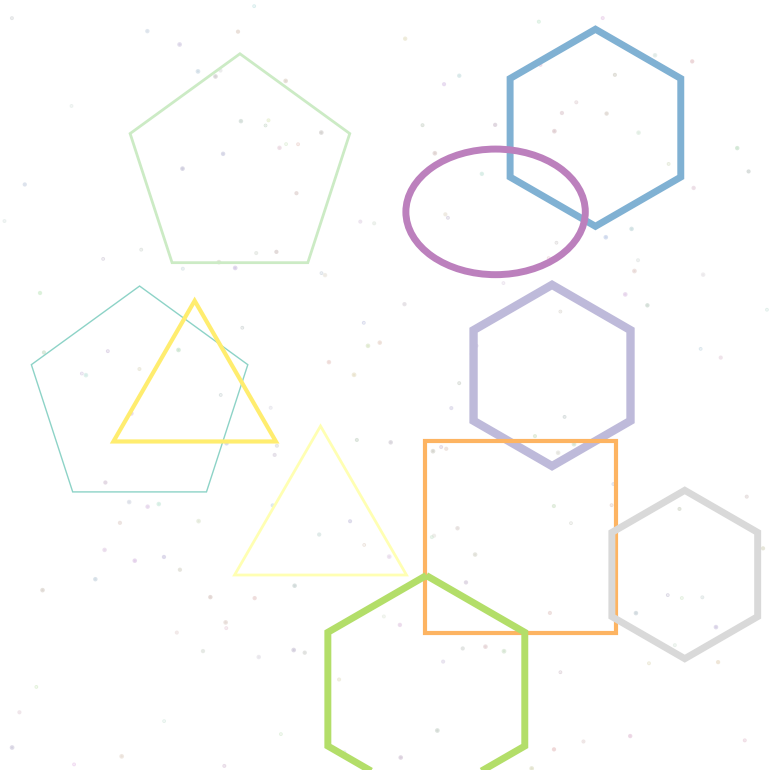[{"shape": "pentagon", "thickness": 0.5, "radius": 0.74, "center": [0.181, 0.481]}, {"shape": "triangle", "thickness": 1, "radius": 0.64, "center": [0.416, 0.318]}, {"shape": "hexagon", "thickness": 3, "radius": 0.59, "center": [0.717, 0.512]}, {"shape": "hexagon", "thickness": 2.5, "radius": 0.64, "center": [0.773, 0.834]}, {"shape": "square", "thickness": 1.5, "radius": 0.62, "center": [0.676, 0.302]}, {"shape": "hexagon", "thickness": 2.5, "radius": 0.74, "center": [0.554, 0.105]}, {"shape": "hexagon", "thickness": 2.5, "radius": 0.55, "center": [0.889, 0.254]}, {"shape": "oval", "thickness": 2.5, "radius": 0.58, "center": [0.644, 0.725]}, {"shape": "pentagon", "thickness": 1, "radius": 0.75, "center": [0.312, 0.78]}, {"shape": "triangle", "thickness": 1.5, "radius": 0.61, "center": [0.253, 0.488]}]